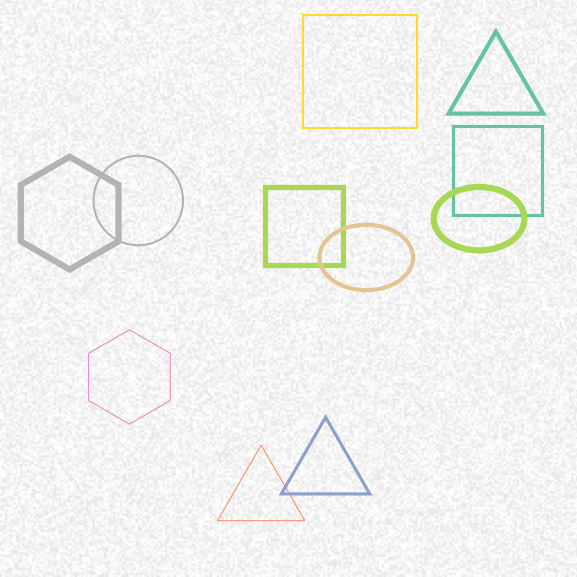[{"shape": "triangle", "thickness": 2, "radius": 0.47, "center": [0.859, 0.85]}, {"shape": "square", "thickness": 1.5, "radius": 0.39, "center": [0.861, 0.704]}, {"shape": "triangle", "thickness": 0.5, "radius": 0.44, "center": [0.452, 0.141]}, {"shape": "triangle", "thickness": 1.5, "radius": 0.44, "center": [0.564, 0.188]}, {"shape": "hexagon", "thickness": 0.5, "radius": 0.41, "center": [0.224, 0.346]}, {"shape": "square", "thickness": 2.5, "radius": 0.33, "center": [0.526, 0.608]}, {"shape": "oval", "thickness": 3, "radius": 0.39, "center": [0.83, 0.62]}, {"shape": "square", "thickness": 1, "radius": 0.49, "center": [0.623, 0.875]}, {"shape": "oval", "thickness": 2, "radius": 0.41, "center": [0.634, 0.553]}, {"shape": "hexagon", "thickness": 3, "radius": 0.49, "center": [0.121, 0.63]}, {"shape": "circle", "thickness": 1, "radius": 0.39, "center": [0.239, 0.652]}]